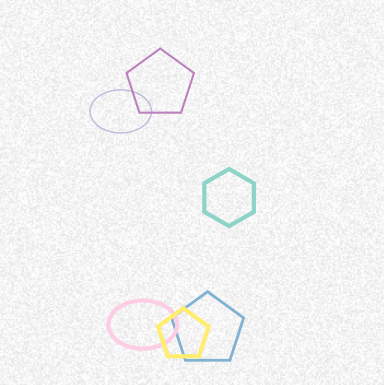[{"shape": "hexagon", "thickness": 3, "radius": 0.37, "center": [0.595, 0.487]}, {"shape": "oval", "thickness": 1, "radius": 0.4, "center": [0.314, 0.711]}, {"shape": "pentagon", "thickness": 2, "radius": 0.49, "center": [0.539, 0.144]}, {"shape": "oval", "thickness": 3, "radius": 0.45, "center": [0.371, 0.157]}, {"shape": "pentagon", "thickness": 1.5, "radius": 0.46, "center": [0.416, 0.782]}, {"shape": "pentagon", "thickness": 3, "radius": 0.34, "center": [0.476, 0.13]}]